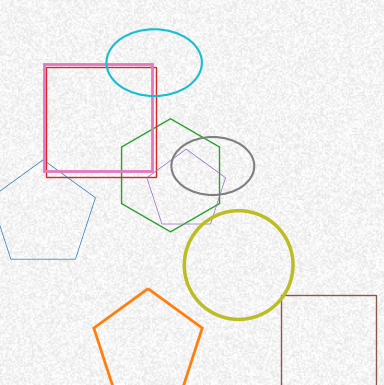[{"shape": "pentagon", "thickness": 0.5, "radius": 0.71, "center": [0.112, 0.442]}, {"shape": "pentagon", "thickness": 2, "radius": 0.74, "center": [0.385, 0.102]}, {"shape": "hexagon", "thickness": 1, "radius": 0.73, "center": [0.443, 0.545]}, {"shape": "square", "thickness": 1, "radius": 0.72, "center": [0.263, 0.683]}, {"shape": "pentagon", "thickness": 0.5, "radius": 0.54, "center": [0.484, 0.505]}, {"shape": "square", "thickness": 1, "radius": 0.62, "center": [0.853, 0.111]}, {"shape": "square", "thickness": 2, "radius": 0.7, "center": [0.255, 0.695]}, {"shape": "oval", "thickness": 1.5, "radius": 0.54, "center": [0.553, 0.569]}, {"shape": "circle", "thickness": 2.5, "radius": 0.71, "center": [0.62, 0.312]}, {"shape": "oval", "thickness": 1.5, "radius": 0.62, "center": [0.4, 0.837]}]